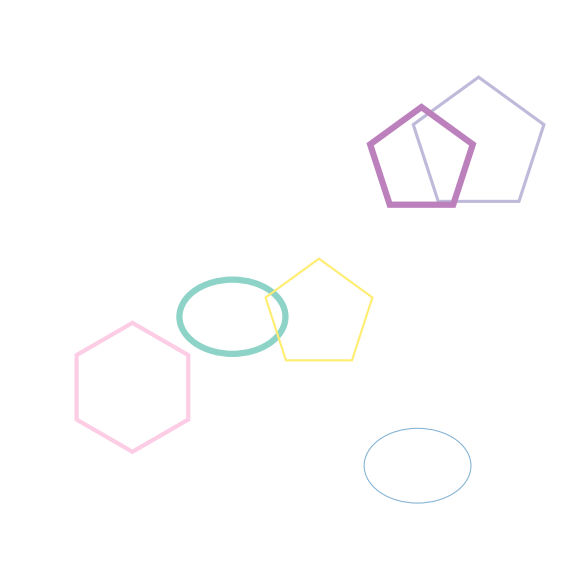[{"shape": "oval", "thickness": 3, "radius": 0.46, "center": [0.402, 0.451]}, {"shape": "pentagon", "thickness": 1.5, "radius": 0.59, "center": [0.829, 0.747]}, {"shape": "oval", "thickness": 0.5, "radius": 0.46, "center": [0.723, 0.193]}, {"shape": "hexagon", "thickness": 2, "radius": 0.56, "center": [0.229, 0.328]}, {"shape": "pentagon", "thickness": 3, "radius": 0.47, "center": [0.73, 0.72]}, {"shape": "pentagon", "thickness": 1, "radius": 0.49, "center": [0.552, 0.454]}]